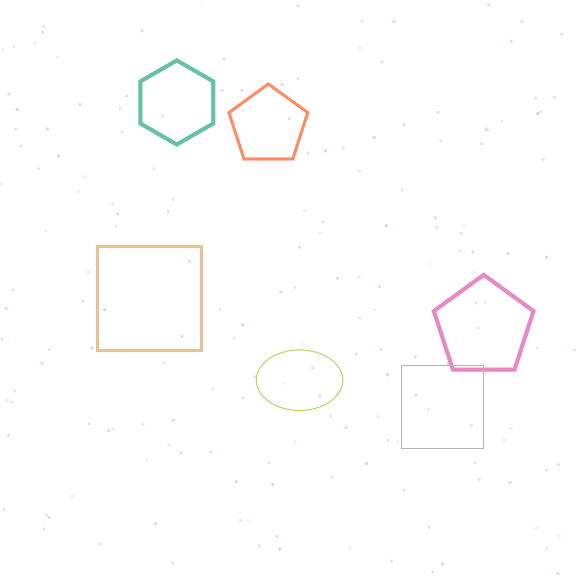[{"shape": "hexagon", "thickness": 2, "radius": 0.36, "center": [0.306, 0.822]}, {"shape": "pentagon", "thickness": 1.5, "radius": 0.36, "center": [0.465, 0.782]}, {"shape": "pentagon", "thickness": 2, "radius": 0.45, "center": [0.838, 0.432]}, {"shape": "oval", "thickness": 0.5, "radius": 0.37, "center": [0.519, 0.341]}, {"shape": "square", "thickness": 1.5, "radius": 0.45, "center": [0.258, 0.484]}, {"shape": "square", "thickness": 0.5, "radius": 0.36, "center": [0.766, 0.295]}]